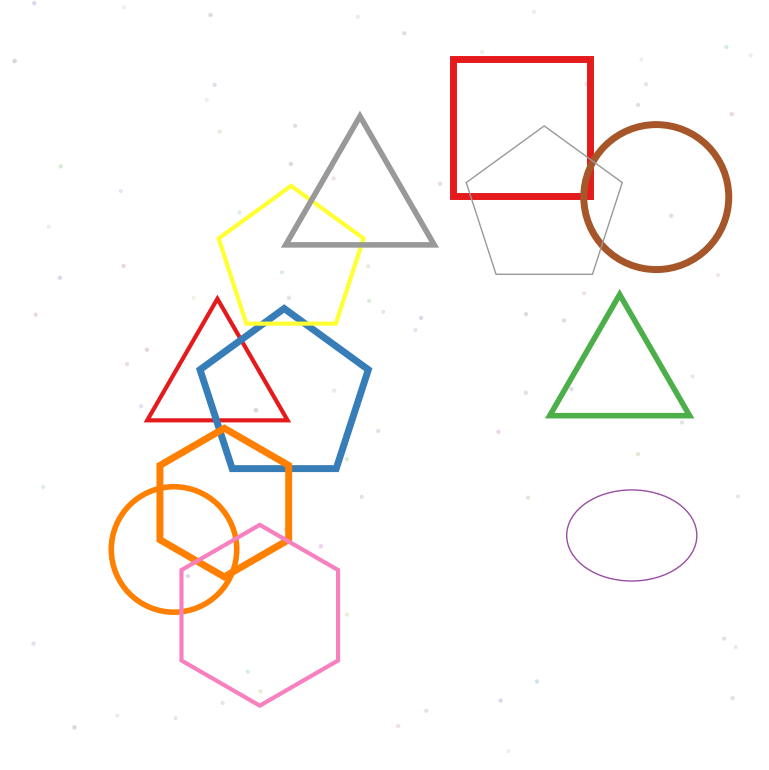[{"shape": "triangle", "thickness": 1.5, "radius": 0.53, "center": [0.282, 0.507]}, {"shape": "square", "thickness": 2.5, "radius": 0.45, "center": [0.678, 0.835]}, {"shape": "pentagon", "thickness": 2.5, "radius": 0.57, "center": [0.369, 0.484]}, {"shape": "triangle", "thickness": 2, "radius": 0.52, "center": [0.805, 0.513]}, {"shape": "oval", "thickness": 0.5, "radius": 0.42, "center": [0.82, 0.305]}, {"shape": "circle", "thickness": 2, "radius": 0.41, "center": [0.226, 0.286]}, {"shape": "hexagon", "thickness": 2.5, "radius": 0.48, "center": [0.291, 0.347]}, {"shape": "pentagon", "thickness": 1.5, "radius": 0.49, "center": [0.378, 0.66]}, {"shape": "circle", "thickness": 2.5, "radius": 0.47, "center": [0.852, 0.744]}, {"shape": "hexagon", "thickness": 1.5, "radius": 0.59, "center": [0.337, 0.201]}, {"shape": "triangle", "thickness": 2, "radius": 0.56, "center": [0.467, 0.738]}, {"shape": "pentagon", "thickness": 0.5, "radius": 0.53, "center": [0.707, 0.73]}]